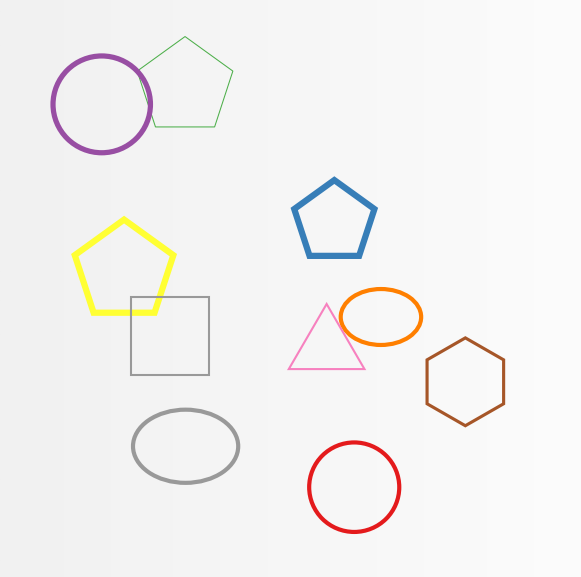[{"shape": "circle", "thickness": 2, "radius": 0.39, "center": [0.609, 0.156]}, {"shape": "pentagon", "thickness": 3, "radius": 0.36, "center": [0.575, 0.615]}, {"shape": "pentagon", "thickness": 0.5, "radius": 0.43, "center": [0.318, 0.849]}, {"shape": "circle", "thickness": 2.5, "radius": 0.42, "center": [0.175, 0.818]}, {"shape": "oval", "thickness": 2, "radius": 0.35, "center": [0.655, 0.45]}, {"shape": "pentagon", "thickness": 3, "radius": 0.45, "center": [0.213, 0.53]}, {"shape": "hexagon", "thickness": 1.5, "radius": 0.38, "center": [0.801, 0.338]}, {"shape": "triangle", "thickness": 1, "radius": 0.38, "center": [0.562, 0.398]}, {"shape": "oval", "thickness": 2, "radius": 0.45, "center": [0.319, 0.226]}, {"shape": "square", "thickness": 1, "radius": 0.33, "center": [0.292, 0.417]}]